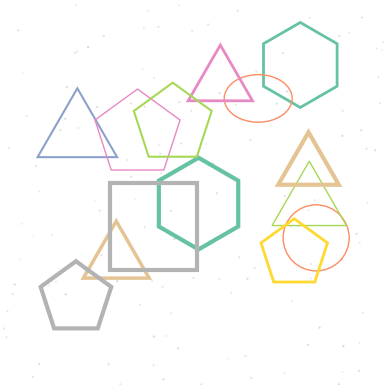[{"shape": "hexagon", "thickness": 3, "radius": 0.6, "center": [0.516, 0.471]}, {"shape": "hexagon", "thickness": 2, "radius": 0.55, "center": [0.78, 0.831]}, {"shape": "circle", "thickness": 1, "radius": 0.43, "center": [0.821, 0.382]}, {"shape": "oval", "thickness": 1, "radius": 0.44, "center": [0.671, 0.744]}, {"shape": "triangle", "thickness": 1.5, "radius": 0.6, "center": [0.201, 0.651]}, {"shape": "pentagon", "thickness": 1, "radius": 0.58, "center": [0.357, 0.652]}, {"shape": "triangle", "thickness": 2, "radius": 0.48, "center": [0.572, 0.786]}, {"shape": "triangle", "thickness": 1, "radius": 0.56, "center": [0.803, 0.47]}, {"shape": "pentagon", "thickness": 1.5, "radius": 0.53, "center": [0.449, 0.679]}, {"shape": "pentagon", "thickness": 2, "radius": 0.45, "center": [0.764, 0.341]}, {"shape": "triangle", "thickness": 3, "radius": 0.45, "center": [0.801, 0.566]}, {"shape": "triangle", "thickness": 2.5, "radius": 0.49, "center": [0.302, 0.327]}, {"shape": "pentagon", "thickness": 3, "radius": 0.48, "center": [0.197, 0.225]}, {"shape": "square", "thickness": 3, "radius": 0.57, "center": [0.398, 0.412]}]